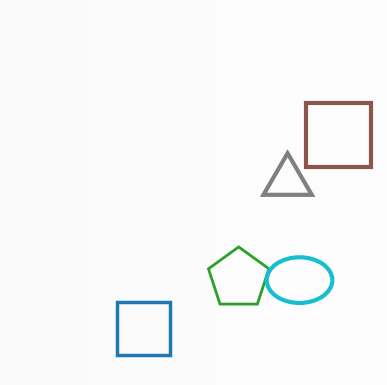[{"shape": "square", "thickness": 2.5, "radius": 0.35, "center": [0.37, 0.147]}, {"shape": "pentagon", "thickness": 2, "radius": 0.41, "center": [0.616, 0.277]}, {"shape": "square", "thickness": 3, "radius": 0.42, "center": [0.873, 0.65]}, {"shape": "triangle", "thickness": 3, "radius": 0.36, "center": [0.742, 0.53]}, {"shape": "oval", "thickness": 3, "radius": 0.42, "center": [0.773, 0.272]}]